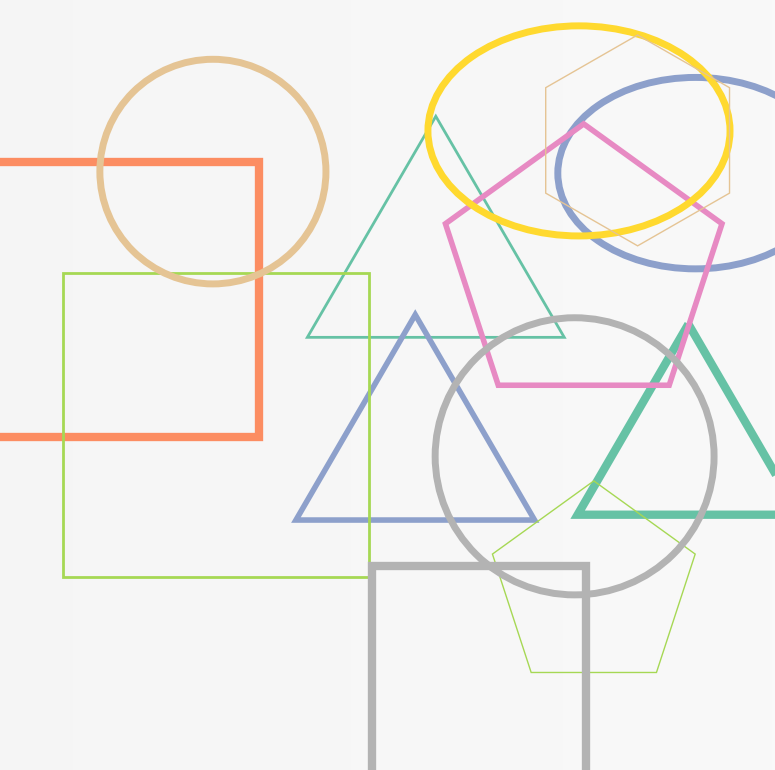[{"shape": "triangle", "thickness": 1, "radius": 0.96, "center": [0.562, 0.658]}, {"shape": "triangle", "thickness": 3, "radius": 0.83, "center": [0.888, 0.414]}, {"shape": "square", "thickness": 3, "radius": 0.89, "center": [0.155, 0.611]}, {"shape": "triangle", "thickness": 2, "radius": 0.89, "center": [0.536, 0.414]}, {"shape": "oval", "thickness": 2.5, "radius": 0.89, "center": [0.897, 0.775]}, {"shape": "pentagon", "thickness": 2, "radius": 0.94, "center": [0.753, 0.651]}, {"shape": "square", "thickness": 1, "radius": 0.99, "center": [0.279, 0.448]}, {"shape": "pentagon", "thickness": 0.5, "radius": 0.69, "center": [0.766, 0.238]}, {"shape": "oval", "thickness": 2.5, "radius": 0.97, "center": [0.747, 0.83]}, {"shape": "circle", "thickness": 2.5, "radius": 0.73, "center": [0.275, 0.777]}, {"shape": "hexagon", "thickness": 0.5, "radius": 0.68, "center": [0.823, 0.818]}, {"shape": "circle", "thickness": 2.5, "radius": 0.9, "center": [0.741, 0.407]}, {"shape": "square", "thickness": 3, "radius": 0.69, "center": [0.618, 0.126]}]